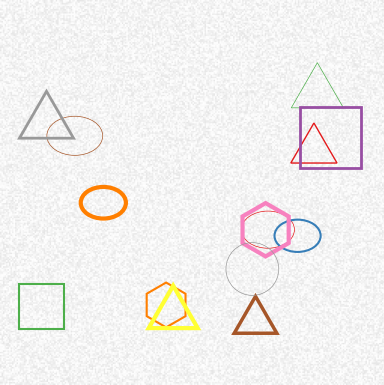[{"shape": "triangle", "thickness": 1, "radius": 0.35, "center": [0.815, 0.611]}, {"shape": "oval", "thickness": 0.5, "radius": 0.34, "center": [0.696, 0.403]}, {"shape": "oval", "thickness": 1.5, "radius": 0.3, "center": [0.773, 0.388]}, {"shape": "triangle", "thickness": 0.5, "radius": 0.39, "center": [0.824, 0.759]}, {"shape": "square", "thickness": 1.5, "radius": 0.29, "center": [0.107, 0.204]}, {"shape": "square", "thickness": 2, "radius": 0.4, "center": [0.858, 0.644]}, {"shape": "hexagon", "thickness": 1.5, "radius": 0.29, "center": [0.431, 0.208]}, {"shape": "oval", "thickness": 3, "radius": 0.29, "center": [0.268, 0.473]}, {"shape": "triangle", "thickness": 3, "radius": 0.37, "center": [0.45, 0.184]}, {"shape": "triangle", "thickness": 2.5, "radius": 0.32, "center": [0.664, 0.166]}, {"shape": "oval", "thickness": 0.5, "radius": 0.36, "center": [0.194, 0.647]}, {"shape": "hexagon", "thickness": 3, "radius": 0.35, "center": [0.69, 0.403]}, {"shape": "triangle", "thickness": 2, "radius": 0.41, "center": [0.121, 0.682]}, {"shape": "circle", "thickness": 0.5, "radius": 0.34, "center": [0.655, 0.301]}]